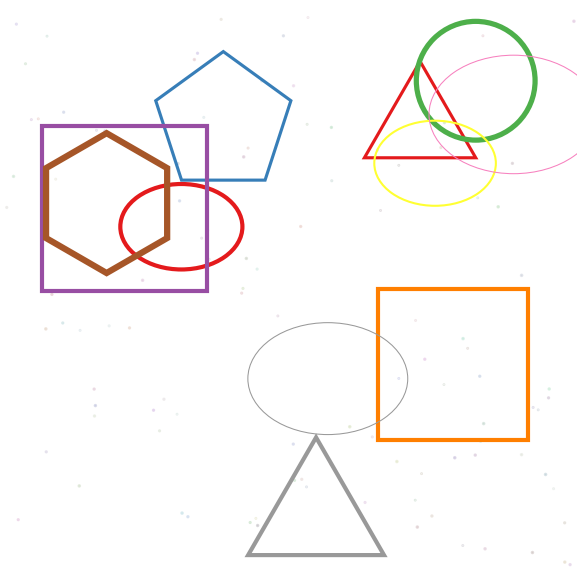[{"shape": "oval", "thickness": 2, "radius": 0.53, "center": [0.314, 0.607]}, {"shape": "triangle", "thickness": 1.5, "radius": 0.56, "center": [0.727, 0.782]}, {"shape": "pentagon", "thickness": 1.5, "radius": 0.62, "center": [0.387, 0.787]}, {"shape": "circle", "thickness": 2.5, "radius": 0.51, "center": [0.824, 0.859]}, {"shape": "square", "thickness": 2, "radius": 0.71, "center": [0.216, 0.638]}, {"shape": "square", "thickness": 2, "radius": 0.65, "center": [0.785, 0.368]}, {"shape": "oval", "thickness": 1, "radius": 0.53, "center": [0.753, 0.716]}, {"shape": "hexagon", "thickness": 3, "radius": 0.61, "center": [0.185, 0.647]}, {"shape": "oval", "thickness": 0.5, "radius": 0.73, "center": [0.889, 0.801]}, {"shape": "triangle", "thickness": 2, "radius": 0.68, "center": [0.547, 0.106]}, {"shape": "oval", "thickness": 0.5, "radius": 0.69, "center": [0.568, 0.344]}]